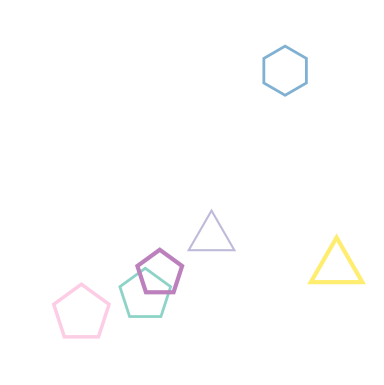[{"shape": "pentagon", "thickness": 2, "radius": 0.35, "center": [0.377, 0.234]}, {"shape": "triangle", "thickness": 1.5, "radius": 0.34, "center": [0.549, 0.384]}, {"shape": "hexagon", "thickness": 2, "radius": 0.32, "center": [0.741, 0.816]}, {"shape": "pentagon", "thickness": 2.5, "radius": 0.38, "center": [0.211, 0.186]}, {"shape": "pentagon", "thickness": 3, "radius": 0.31, "center": [0.415, 0.29]}, {"shape": "triangle", "thickness": 3, "radius": 0.39, "center": [0.874, 0.306]}]